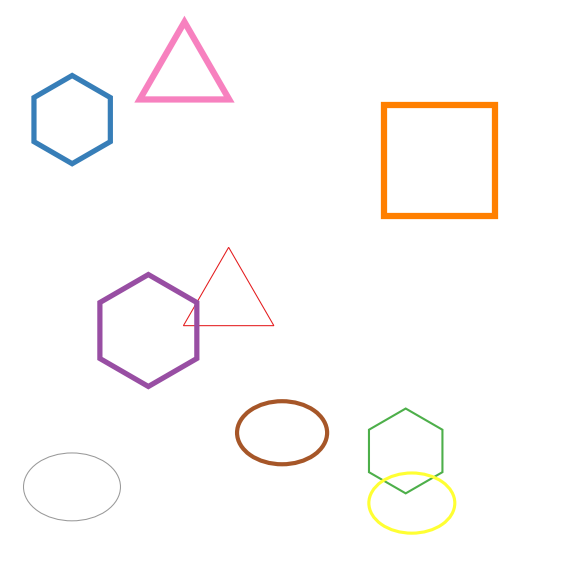[{"shape": "triangle", "thickness": 0.5, "radius": 0.45, "center": [0.396, 0.48]}, {"shape": "hexagon", "thickness": 2.5, "radius": 0.38, "center": [0.125, 0.792]}, {"shape": "hexagon", "thickness": 1, "radius": 0.37, "center": [0.703, 0.218]}, {"shape": "hexagon", "thickness": 2.5, "radius": 0.48, "center": [0.257, 0.427]}, {"shape": "square", "thickness": 3, "radius": 0.48, "center": [0.761, 0.721]}, {"shape": "oval", "thickness": 1.5, "radius": 0.37, "center": [0.713, 0.128]}, {"shape": "oval", "thickness": 2, "radius": 0.39, "center": [0.488, 0.25]}, {"shape": "triangle", "thickness": 3, "radius": 0.45, "center": [0.319, 0.872]}, {"shape": "oval", "thickness": 0.5, "radius": 0.42, "center": [0.125, 0.156]}]